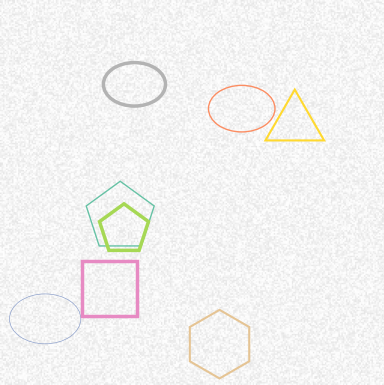[{"shape": "pentagon", "thickness": 1, "radius": 0.46, "center": [0.312, 0.436]}, {"shape": "oval", "thickness": 1, "radius": 0.43, "center": [0.628, 0.718]}, {"shape": "oval", "thickness": 0.5, "radius": 0.46, "center": [0.117, 0.172]}, {"shape": "square", "thickness": 2.5, "radius": 0.36, "center": [0.284, 0.251]}, {"shape": "pentagon", "thickness": 2.5, "radius": 0.33, "center": [0.322, 0.404]}, {"shape": "triangle", "thickness": 1.5, "radius": 0.44, "center": [0.766, 0.679]}, {"shape": "hexagon", "thickness": 1.5, "radius": 0.45, "center": [0.57, 0.106]}, {"shape": "oval", "thickness": 2.5, "radius": 0.4, "center": [0.349, 0.781]}]